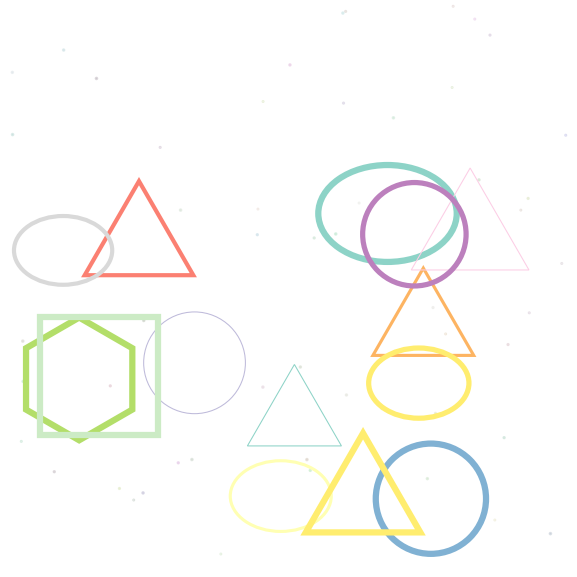[{"shape": "oval", "thickness": 3, "radius": 0.6, "center": [0.671, 0.629]}, {"shape": "triangle", "thickness": 0.5, "radius": 0.47, "center": [0.51, 0.274]}, {"shape": "oval", "thickness": 1.5, "radius": 0.44, "center": [0.486, 0.14]}, {"shape": "circle", "thickness": 0.5, "radius": 0.44, "center": [0.337, 0.371]}, {"shape": "triangle", "thickness": 2, "radius": 0.54, "center": [0.241, 0.577]}, {"shape": "circle", "thickness": 3, "radius": 0.48, "center": [0.746, 0.136]}, {"shape": "triangle", "thickness": 1.5, "radius": 0.5, "center": [0.733, 0.434]}, {"shape": "hexagon", "thickness": 3, "radius": 0.53, "center": [0.137, 0.343]}, {"shape": "triangle", "thickness": 0.5, "radius": 0.59, "center": [0.814, 0.59]}, {"shape": "oval", "thickness": 2, "radius": 0.43, "center": [0.109, 0.566]}, {"shape": "circle", "thickness": 2.5, "radius": 0.45, "center": [0.718, 0.593]}, {"shape": "square", "thickness": 3, "radius": 0.51, "center": [0.171, 0.348]}, {"shape": "triangle", "thickness": 3, "radius": 0.57, "center": [0.629, 0.134]}, {"shape": "oval", "thickness": 2.5, "radius": 0.43, "center": [0.725, 0.336]}]